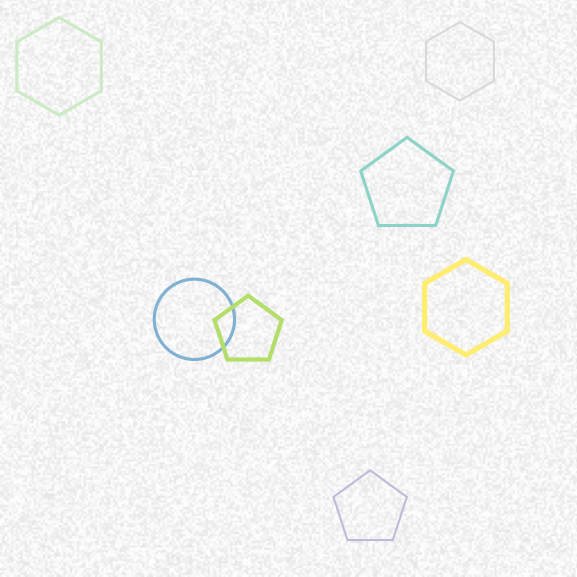[{"shape": "pentagon", "thickness": 1.5, "radius": 0.42, "center": [0.705, 0.677]}, {"shape": "pentagon", "thickness": 1, "radius": 0.33, "center": [0.641, 0.118]}, {"shape": "circle", "thickness": 1.5, "radius": 0.35, "center": [0.337, 0.446]}, {"shape": "pentagon", "thickness": 2, "radius": 0.31, "center": [0.43, 0.426]}, {"shape": "hexagon", "thickness": 1, "radius": 0.34, "center": [0.796, 0.893]}, {"shape": "hexagon", "thickness": 1.5, "radius": 0.42, "center": [0.102, 0.884]}, {"shape": "hexagon", "thickness": 2.5, "radius": 0.41, "center": [0.807, 0.467]}]